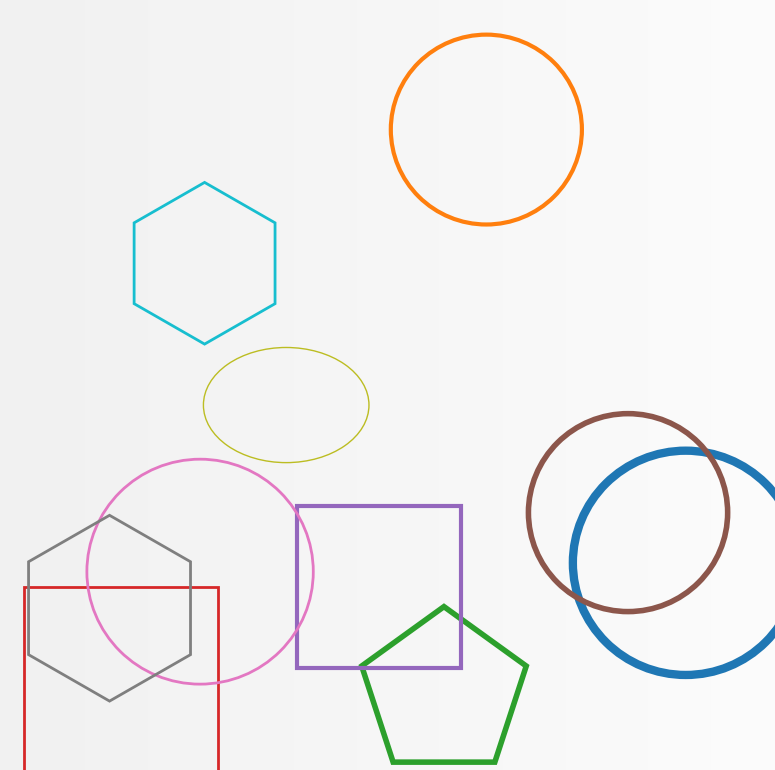[{"shape": "circle", "thickness": 3, "radius": 0.73, "center": [0.885, 0.269]}, {"shape": "circle", "thickness": 1.5, "radius": 0.62, "center": [0.628, 0.832]}, {"shape": "pentagon", "thickness": 2, "radius": 0.56, "center": [0.573, 0.101]}, {"shape": "square", "thickness": 1, "radius": 0.63, "center": [0.156, 0.113]}, {"shape": "square", "thickness": 1.5, "radius": 0.53, "center": [0.489, 0.237]}, {"shape": "circle", "thickness": 2, "radius": 0.64, "center": [0.81, 0.334]}, {"shape": "circle", "thickness": 1, "radius": 0.73, "center": [0.258, 0.258]}, {"shape": "hexagon", "thickness": 1, "radius": 0.6, "center": [0.141, 0.21]}, {"shape": "oval", "thickness": 0.5, "radius": 0.53, "center": [0.369, 0.474]}, {"shape": "hexagon", "thickness": 1, "radius": 0.52, "center": [0.264, 0.658]}]